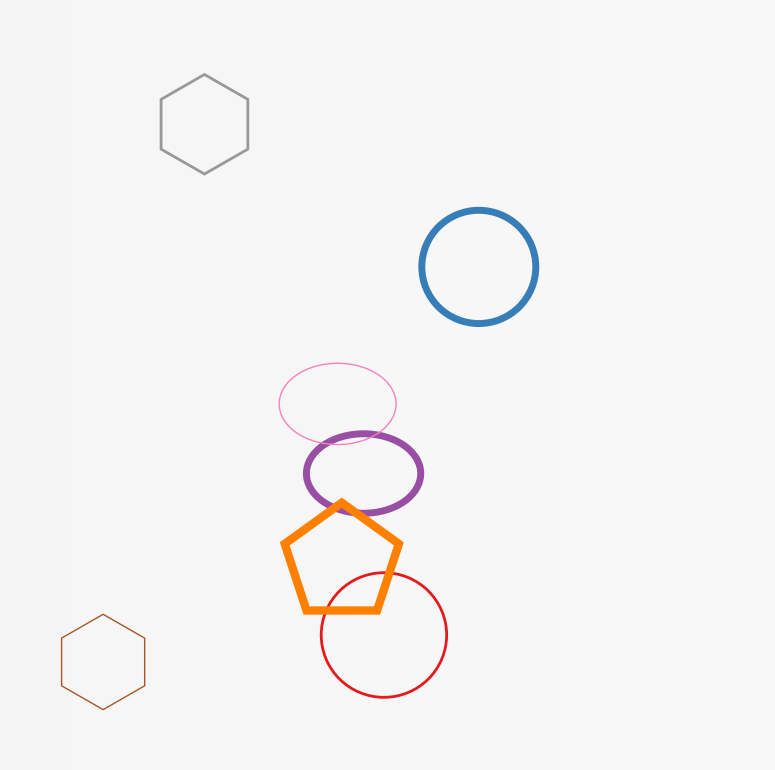[{"shape": "circle", "thickness": 1, "radius": 0.4, "center": [0.495, 0.175]}, {"shape": "circle", "thickness": 2.5, "radius": 0.37, "center": [0.618, 0.653]}, {"shape": "oval", "thickness": 2.5, "radius": 0.37, "center": [0.469, 0.385]}, {"shape": "pentagon", "thickness": 3, "radius": 0.39, "center": [0.441, 0.27]}, {"shape": "hexagon", "thickness": 0.5, "radius": 0.31, "center": [0.133, 0.14]}, {"shape": "oval", "thickness": 0.5, "radius": 0.38, "center": [0.436, 0.475]}, {"shape": "hexagon", "thickness": 1, "radius": 0.32, "center": [0.264, 0.839]}]